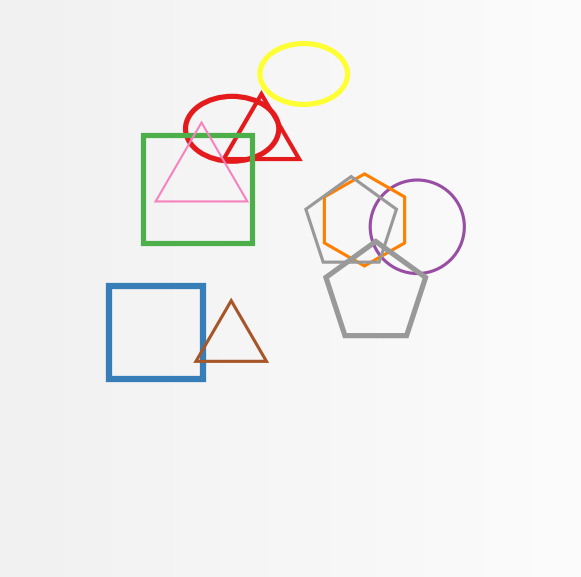[{"shape": "triangle", "thickness": 2, "radius": 0.37, "center": [0.45, 0.761]}, {"shape": "oval", "thickness": 2.5, "radius": 0.4, "center": [0.399, 0.776]}, {"shape": "square", "thickness": 3, "radius": 0.4, "center": [0.269, 0.423]}, {"shape": "square", "thickness": 2.5, "radius": 0.47, "center": [0.339, 0.672]}, {"shape": "circle", "thickness": 1.5, "radius": 0.4, "center": [0.718, 0.606]}, {"shape": "hexagon", "thickness": 1.5, "radius": 0.4, "center": [0.627, 0.618]}, {"shape": "oval", "thickness": 2.5, "radius": 0.38, "center": [0.523, 0.871]}, {"shape": "triangle", "thickness": 1.5, "radius": 0.35, "center": [0.398, 0.408]}, {"shape": "triangle", "thickness": 1, "radius": 0.46, "center": [0.347, 0.696]}, {"shape": "pentagon", "thickness": 1.5, "radius": 0.41, "center": [0.604, 0.611]}, {"shape": "pentagon", "thickness": 2.5, "radius": 0.45, "center": [0.646, 0.491]}]